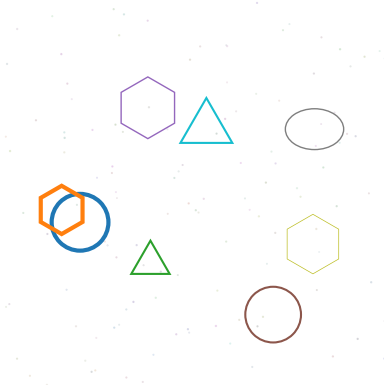[{"shape": "circle", "thickness": 3, "radius": 0.37, "center": [0.208, 0.423]}, {"shape": "hexagon", "thickness": 3, "radius": 0.31, "center": [0.16, 0.455]}, {"shape": "triangle", "thickness": 1.5, "radius": 0.29, "center": [0.391, 0.317]}, {"shape": "hexagon", "thickness": 1, "radius": 0.4, "center": [0.384, 0.72]}, {"shape": "circle", "thickness": 1.5, "radius": 0.36, "center": [0.709, 0.183]}, {"shape": "oval", "thickness": 1, "radius": 0.38, "center": [0.817, 0.665]}, {"shape": "hexagon", "thickness": 0.5, "radius": 0.39, "center": [0.813, 0.366]}, {"shape": "triangle", "thickness": 1.5, "radius": 0.39, "center": [0.536, 0.668]}]